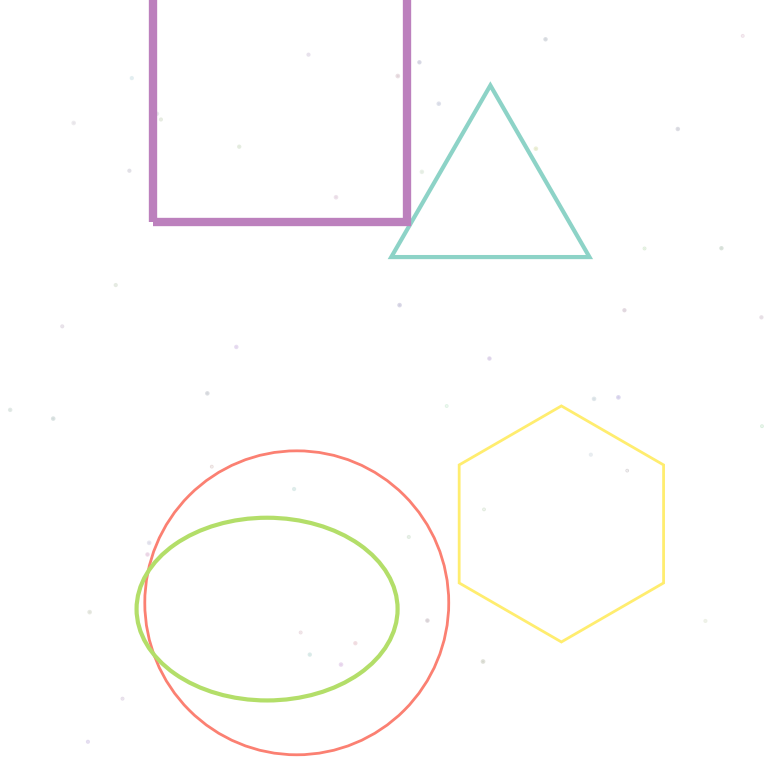[{"shape": "triangle", "thickness": 1.5, "radius": 0.74, "center": [0.637, 0.74]}, {"shape": "circle", "thickness": 1, "radius": 0.99, "center": [0.385, 0.217]}, {"shape": "oval", "thickness": 1.5, "radius": 0.85, "center": [0.347, 0.209]}, {"shape": "square", "thickness": 3, "radius": 0.83, "center": [0.364, 0.876]}, {"shape": "hexagon", "thickness": 1, "radius": 0.77, "center": [0.729, 0.32]}]